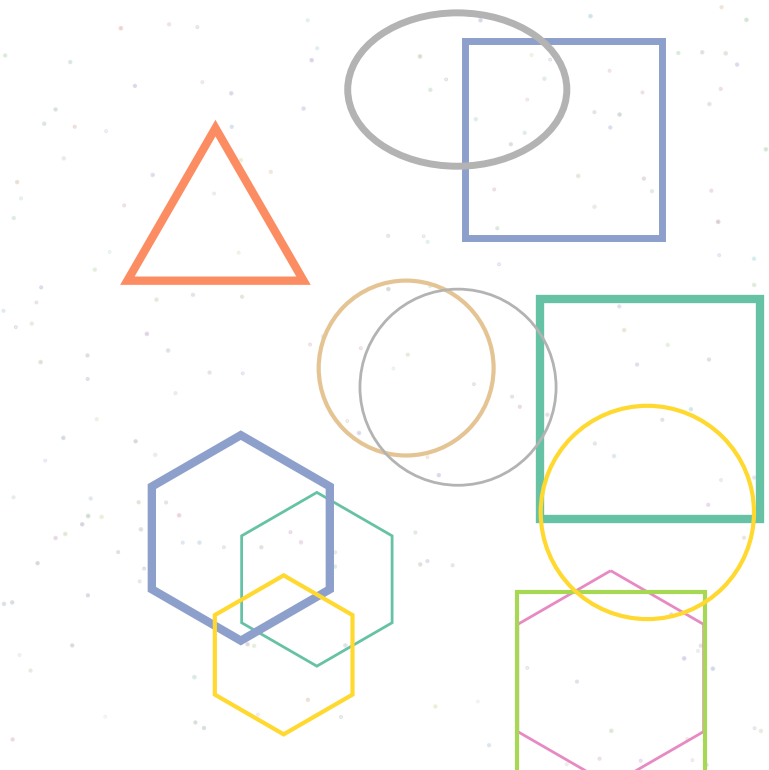[{"shape": "square", "thickness": 3, "radius": 0.71, "center": [0.844, 0.469]}, {"shape": "hexagon", "thickness": 1, "radius": 0.56, "center": [0.412, 0.248]}, {"shape": "triangle", "thickness": 3, "radius": 0.66, "center": [0.28, 0.702]}, {"shape": "square", "thickness": 2.5, "radius": 0.64, "center": [0.732, 0.819]}, {"shape": "hexagon", "thickness": 3, "radius": 0.67, "center": [0.313, 0.301]}, {"shape": "hexagon", "thickness": 1, "radius": 0.7, "center": [0.793, 0.12]}, {"shape": "square", "thickness": 1.5, "radius": 0.61, "center": [0.793, 0.109]}, {"shape": "circle", "thickness": 1.5, "radius": 0.69, "center": [0.841, 0.334]}, {"shape": "hexagon", "thickness": 1.5, "radius": 0.52, "center": [0.368, 0.15]}, {"shape": "circle", "thickness": 1.5, "radius": 0.57, "center": [0.527, 0.522]}, {"shape": "oval", "thickness": 2.5, "radius": 0.71, "center": [0.594, 0.884]}, {"shape": "circle", "thickness": 1, "radius": 0.64, "center": [0.595, 0.497]}]